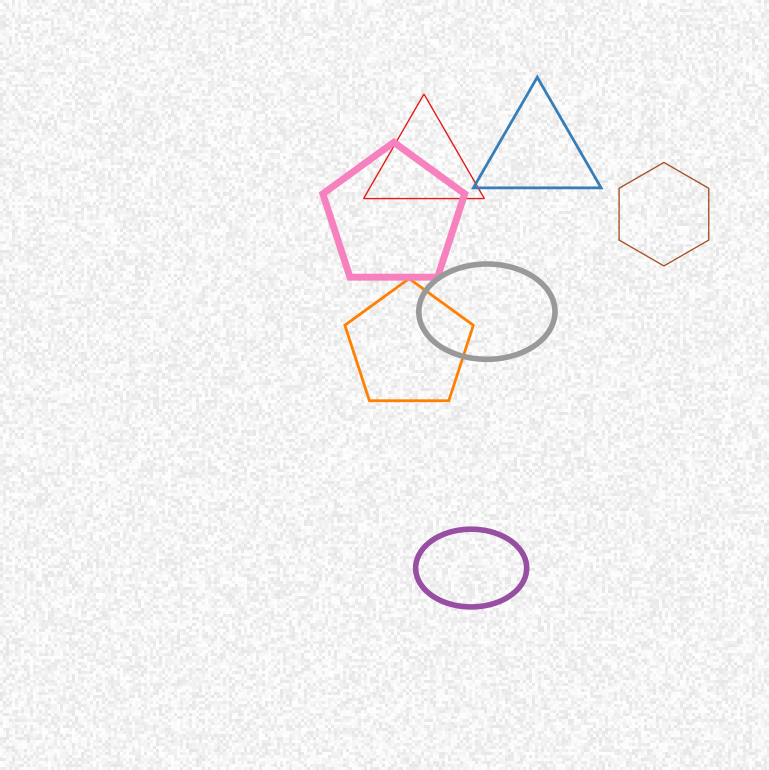[{"shape": "triangle", "thickness": 0.5, "radius": 0.45, "center": [0.551, 0.787]}, {"shape": "triangle", "thickness": 1, "radius": 0.48, "center": [0.698, 0.804]}, {"shape": "oval", "thickness": 2, "radius": 0.36, "center": [0.612, 0.262]}, {"shape": "pentagon", "thickness": 1, "radius": 0.44, "center": [0.531, 0.551]}, {"shape": "hexagon", "thickness": 0.5, "radius": 0.34, "center": [0.862, 0.722]}, {"shape": "pentagon", "thickness": 2.5, "radius": 0.48, "center": [0.511, 0.718]}, {"shape": "oval", "thickness": 2, "radius": 0.44, "center": [0.632, 0.595]}]